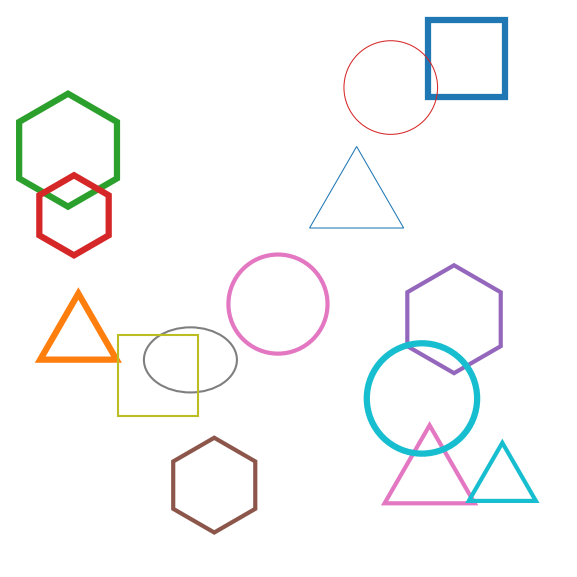[{"shape": "square", "thickness": 3, "radius": 0.34, "center": [0.808, 0.898]}, {"shape": "triangle", "thickness": 0.5, "radius": 0.47, "center": [0.618, 0.651]}, {"shape": "triangle", "thickness": 3, "radius": 0.38, "center": [0.136, 0.415]}, {"shape": "hexagon", "thickness": 3, "radius": 0.49, "center": [0.118, 0.739]}, {"shape": "hexagon", "thickness": 3, "radius": 0.35, "center": [0.128, 0.626]}, {"shape": "circle", "thickness": 0.5, "radius": 0.41, "center": [0.677, 0.848]}, {"shape": "hexagon", "thickness": 2, "radius": 0.47, "center": [0.786, 0.446]}, {"shape": "hexagon", "thickness": 2, "radius": 0.41, "center": [0.371, 0.159]}, {"shape": "triangle", "thickness": 2, "radius": 0.45, "center": [0.744, 0.173]}, {"shape": "circle", "thickness": 2, "radius": 0.43, "center": [0.481, 0.473]}, {"shape": "oval", "thickness": 1, "radius": 0.4, "center": [0.33, 0.376]}, {"shape": "square", "thickness": 1, "radius": 0.35, "center": [0.273, 0.349]}, {"shape": "circle", "thickness": 3, "radius": 0.48, "center": [0.731, 0.309]}, {"shape": "triangle", "thickness": 2, "radius": 0.34, "center": [0.87, 0.165]}]